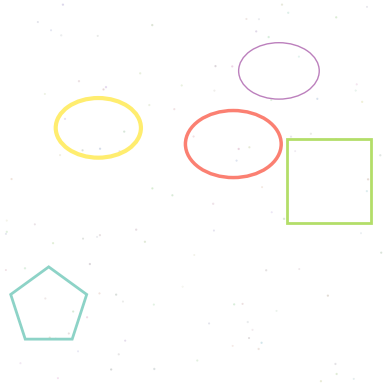[{"shape": "pentagon", "thickness": 2, "radius": 0.52, "center": [0.127, 0.203]}, {"shape": "oval", "thickness": 2.5, "radius": 0.62, "center": [0.606, 0.626]}, {"shape": "square", "thickness": 2, "radius": 0.54, "center": [0.854, 0.53]}, {"shape": "oval", "thickness": 1, "radius": 0.52, "center": [0.725, 0.816]}, {"shape": "oval", "thickness": 3, "radius": 0.55, "center": [0.255, 0.668]}]